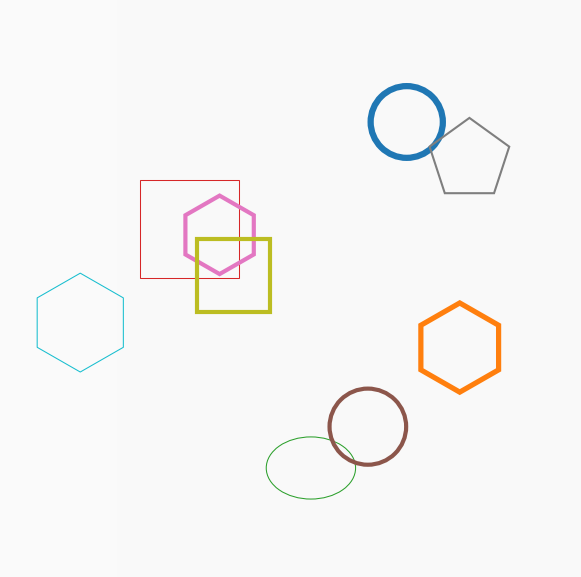[{"shape": "circle", "thickness": 3, "radius": 0.31, "center": [0.7, 0.788]}, {"shape": "hexagon", "thickness": 2.5, "radius": 0.39, "center": [0.791, 0.397]}, {"shape": "oval", "thickness": 0.5, "radius": 0.38, "center": [0.535, 0.189]}, {"shape": "square", "thickness": 0.5, "radius": 0.42, "center": [0.326, 0.603]}, {"shape": "circle", "thickness": 2, "radius": 0.33, "center": [0.633, 0.26]}, {"shape": "hexagon", "thickness": 2, "radius": 0.34, "center": [0.378, 0.592]}, {"shape": "pentagon", "thickness": 1, "radius": 0.36, "center": [0.808, 0.723]}, {"shape": "square", "thickness": 2, "radius": 0.31, "center": [0.402, 0.522]}, {"shape": "hexagon", "thickness": 0.5, "radius": 0.43, "center": [0.138, 0.441]}]